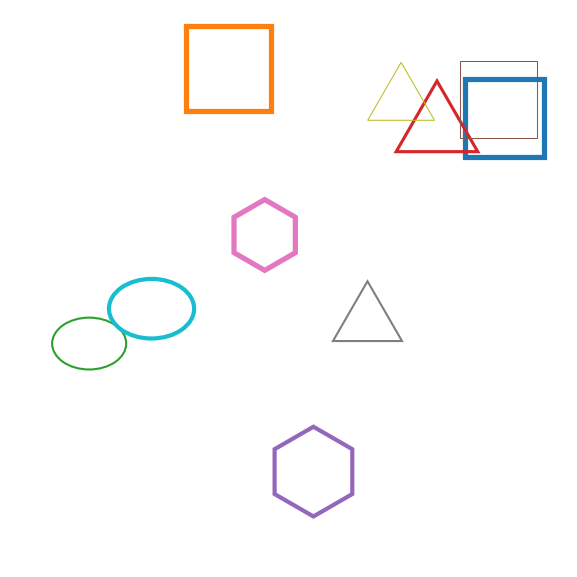[{"shape": "square", "thickness": 2.5, "radius": 0.34, "center": [0.874, 0.794]}, {"shape": "square", "thickness": 2.5, "radius": 0.37, "center": [0.396, 0.88]}, {"shape": "oval", "thickness": 1, "radius": 0.32, "center": [0.154, 0.404]}, {"shape": "triangle", "thickness": 1.5, "radius": 0.41, "center": [0.757, 0.777]}, {"shape": "hexagon", "thickness": 2, "radius": 0.39, "center": [0.543, 0.183]}, {"shape": "square", "thickness": 0.5, "radius": 0.33, "center": [0.863, 0.826]}, {"shape": "hexagon", "thickness": 2.5, "radius": 0.31, "center": [0.458, 0.592]}, {"shape": "triangle", "thickness": 1, "radius": 0.35, "center": [0.636, 0.443]}, {"shape": "triangle", "thickness": 0.5, "radius": 0.33, "center": [0.695, 0.824]}, {"shape": "oval", "thickness": 2, "radius": 0.37, "center": [0.262, 0.465]}]